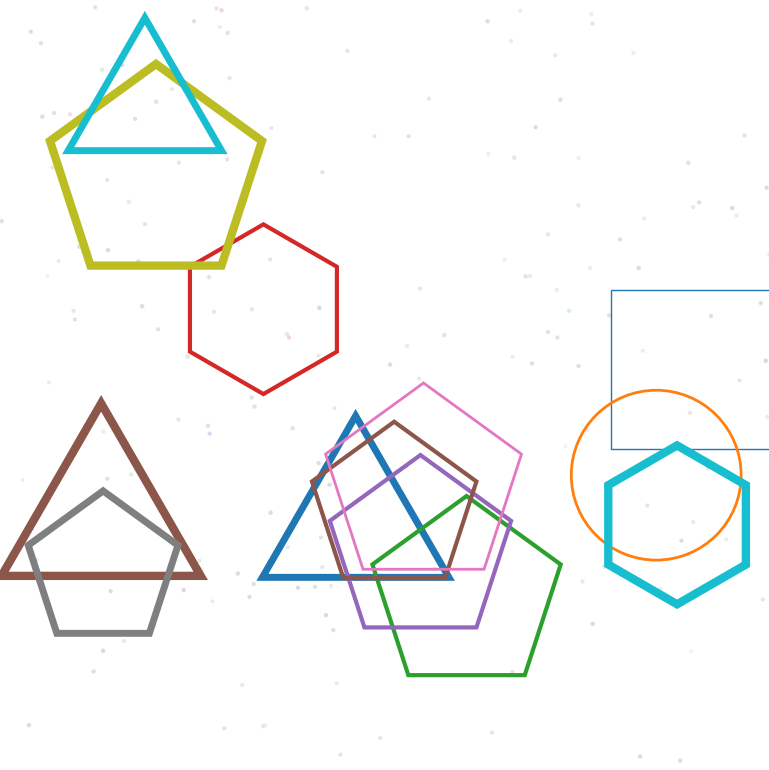[{"shape": "square", "thickness": 0.5, "radius": 0.52, "center": [0.896, 0.52]}, {"shape": "triangle", "thickness": 2.5, "radius": 0.7, "center": [0.462, 0.32]}, {"shape": "circle", "thickness": 1, "radius": 0.55, "center": [0.852, 0.383]}, {"shape": "pentagon", "thickness": 1.5, "radius": 0.64, "center": [0.606, 0.227]}, {"shape": "hexagon", "thickness": 1.5, "radius": 0.55, "center": [0.342, 0.598]}, {"shape": "pentagon", "thickness": 1.5, "radius": 0.62, "center": [0.546, 0.285]}, {"shape": "pentagon", "thickness": 1.5, "radius": 0.56, "center": [0.512, 0.34]}, {"shape": "triangle", "thickness": 3, "radius": 0.75, "center": [0.131, 0.327]}, {"shape": "pentagon", "thickness": 1, "radius": 0.67, "center": [0.55, 0.369]}, {"shape": "pentagon", "thickness": 2.5, "radius": 0.51, "center": [0.134, 0.26]}, {"shape": "pentagon", "thickness": 3, "radius": 0.72, "center": [0.203, 0.772]}, {"shape": "triangle", "thickness": 2.5, "radius": 0.57, "center": [0.188, 0.862]}, {"shape": "hexagon", "thickness": 3, "radius": 0.52, "center": [0.879, 0.318]}]